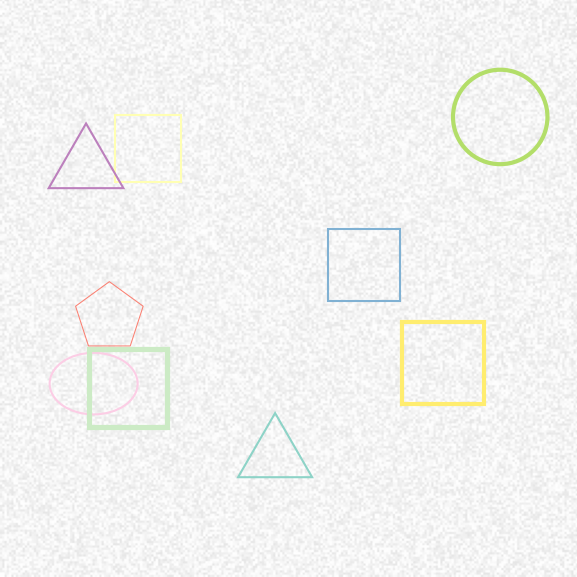[{"shape": "triangle", "thickness": 1, "radius": 0.37, "center": [0.476, 0.21]}, {"shape": "square", "thickness": 1, "radius": 0.29, "center": [0.257, 0.742]}, {"shape": "pentagon", "thickness": 0.5, "radius": 0.31, "center": [0.189, 0.45]}, {"shape": "square", "thickness": 1, "radius": 0.31, "center": [0.63, 0.541]}, {"shape": "circle", "thickness": 2, "radius": 0.41, "center": [0.866, 0.797]}, {"shape": "oval", "thickness": 1, "radius": 0.38, "center": [0.162, 0.335]}, {"shape": "triangle", "thickness": 1, "radius": 0.37, "center": [0.149, 0.711]}, {"shape": "square", "thickness": 2.5, "radius": 0.34, "center": [0.222, 0.327]}, {"shape": "square", "thickness": 2, "radius": 0.35, "center": [0.767, 0.371]}]